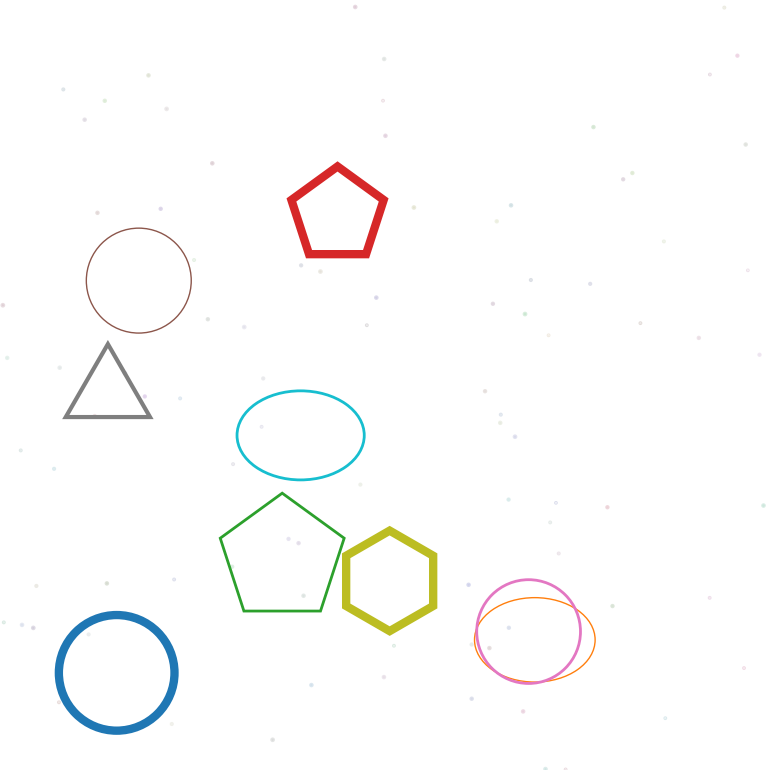[{"shape": "circle", "thickness": 3, "radius": 0.38, "center": [0.152, 0.126]}, {"shape": "oval", "thickness": 0.5, "radius": 0.39, "center": [0.695, 0.169]}, {"shape": "pentagon", "thickness": 1, "radius": 0.42, "center": [0.367, 0.275]}, {"shape": "pentagon", "thickness": 3, "radius": 0.31, "center": [0.438, 0.721]}, {"shape": "circle", "thickness": 0.5, "radius": 0.34, "center": [0.18, 0.636]}, {"shape": "circle", "thickness": 1, "radius": 0.34, "center": [0.686, 0.18]}, {"shape": "triangle", "thickness": 1.5, "radius": 0.32, "center": [0.14, 0.49]}, {"shape": "hexagon", "thickness": 3, "radius": 0.33, "center": [0.506, 0.246]}, {"shape": "oval", "thickness": 1, "radius": 0.41, "center": [0.39, 0.435]}]